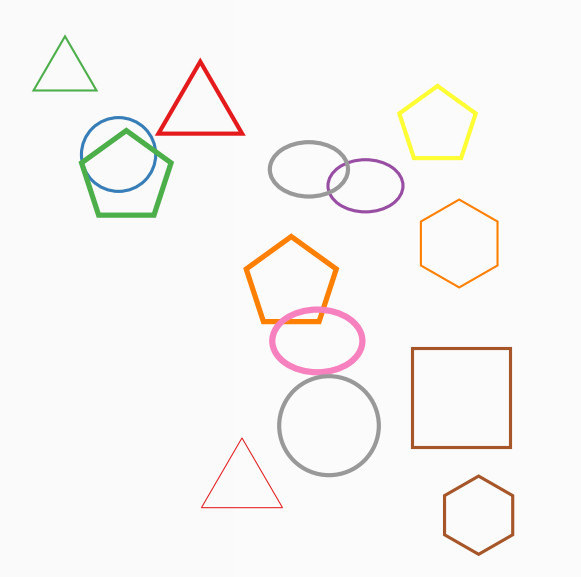[{"shape": "triangle", "thickness": 0.5, "radius": 0.4, "center": [0.416, 0.16]}, {"shape": "triangle", "thickness": 2, "radius": 0.42, "center": [0.345, 0.809]}, {"shape": "circle", "thickness": 1.5, "radius": 0.32, "center": [0.204, 0.732]}, {"shape": "triangle", "thickness": 1, "radius": 0.31, "center": [0.112, 0.874]}, {"shape": "pentagon", "thickness": 2.5, "radius": 0.4, "center": [0.217, 0.692]}, {"shape": "oval", "thickness": 1.5, "radius": 0.32, "center": [0.629, 0.677]}, {"shape": "pentagon", "thickness": 2.5, "radius": 0.41, "center": [0.501, 0.508]}, {"shape": "hexagon", "thickness": 1, "radius": 0.38, "center": [0.79, 0.577]}, {"shape": "pentagon", "thickness": 2, "radius": 0.35, "center": [0.753, 0.781]}, {"shape": "hexagon", "thickness": 1.5, "radius": 0.34, "center": [0.823, 0.107]}, {"shape": "square", "thickness": 1.5, "radius": 0.43, "center": [0.793, 0.311]}, {"shape": "oval", "thickness": 3, "radius": 0.39, "center": [0.546, 0.409]}, {"shape": "oval", "thickness": 2, "radius": 0.34, "center": [0.531, 0.706]}, {"shape": "circle", "thickness": 2, "radius": 0.43, "center": [0.566, 0.262]}]